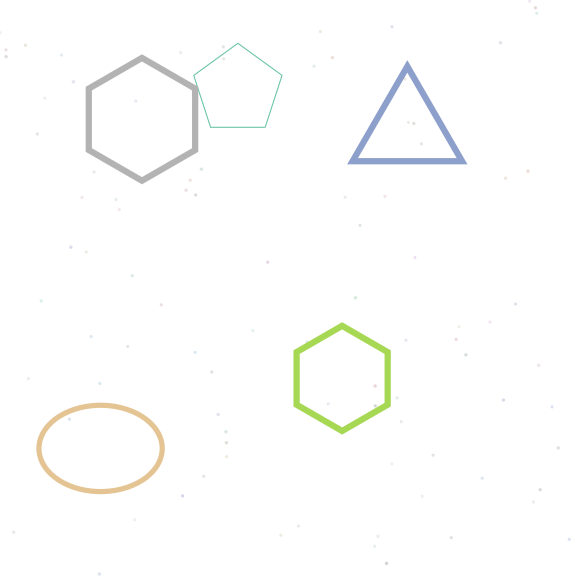[{"shape": "pentagon", "thickness": 0.5, "radius": 0.4, "center": [0.412, 0.844]}, {"shape": "triangle", "thickness": 3, "radius": 0.55, "center": [0.705, 0.775]}, {"shape": "hexagon", "thickness": 3, "radius": 0.46, "center": [0.592, 0.344]}, {"shape": "oval", "thickness": 2.5, "radius": 0.53, "center": [0.174, 0.223]}, {"shape": "hexagon", "thickness": 3, "radius": 0.53, "center": [0.246, 0.793]}]